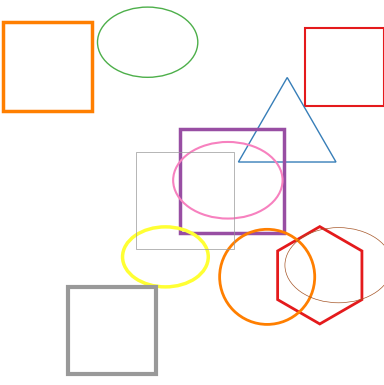[{"shape": "hexagon", "thickness": 2, "radius": 0.63, "center": [0.831, 0.285]}, {"shape": "square", "thickness": 1.5, "radius": 0.51, "center": [0.895, 0.826]}, {"shape": "triangle", "thickness": 1, "radius": 0.73, "center": [0.746, 0.652]}, {"shape": "oval", "thickness": 1, "radius": 0.65, "center": [0.384, 0.89]}, {"shape": "square", "thickness": 2.5, "radius": 0.68, "center": [0.604, 0.531]}, {"shape": "circle", "thickness": 2, "radius": 0.62, "center": [0.694, 0.281]}, {"shape": "square", "thickness": 2.5, "radius": 0.58, "center": [0.124, 0.827]}, {"shape": "oval", "thickness": 2.5, "radius": 0.56, "center": [0.43, 0.333]}, {"shape": "oval", "thickness": 0.5, "radius": 0.7, "center": [0.88, 0.311]}, {"shape": "oval", "thickness": 1.5, "radius": 0.71, "center": [0.592, 0.532]}, {"shape": "square", "thickness": 3, "radius": 0.57, "center": [0.291, 0.141]}, {"shape": "square", "thickness": 0.5, "radius": 0.63, "center": [0.48, 0.48]}]